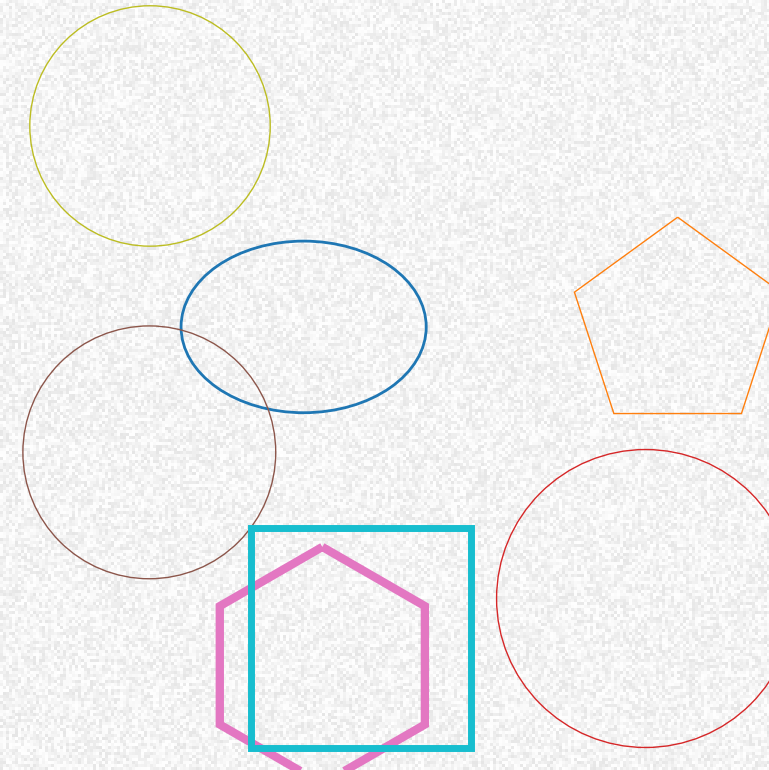[{"shape": "oval", "thickness": 1, "radius": 0.8, "center": [0.394, 0.575]}, {"shape": "pentagon", "thickness": 0.5, "radius": 0.7, "center": [0.88, 0.577]}, {"shape": "circle", "thickness": 0.5, "radius": 0.97, "center": [0.838, 0.223]}, {"shape": "circle", "thickness": 0.5, "radius": 0.82, "center": [0.194, 0.413]}, {"shape": "hexagon", "thickness": 3, "radius": 0.77, "center": [0.419, 0.136]}, {"shape": "circle", "thickness": 0.5, "radius": 0.78, "center": [0.195, 0.836]}, {"shape": "square", "thickness": 2.5, "radius": 0.71, "center": [0.469, 0.171]}]